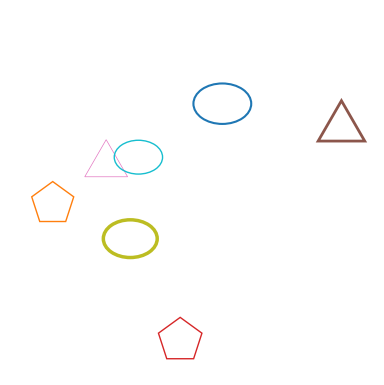[{"shape": "oval", "thickness": 1.5, "radius": 0.38, "center": [0.577, 0.731]}, {"shape": "pentagon", "thickness": 1, "radius": 0.29, "center": [0.137, 0.471]}, {"shape": "pentagon", "thickness": 1, "radius": 0.3, "center": [0.468, 0.116]}, {"shape": "triangle", "thickness": 2, "radius": 0.35, "center": [0.887, 0.669]}, {"shape": "triangle", "thickness": 0.5, "radius": 0.32, "center": [0.276, 0.573]}, {"shape": "oval", "thickness": 2.5, "radius": 0.35, "center": [0.338, 0.38]}, {"shape": "oval", "thickness": 1, "radius": 0.31, "center": [0.36, 0.592]}]